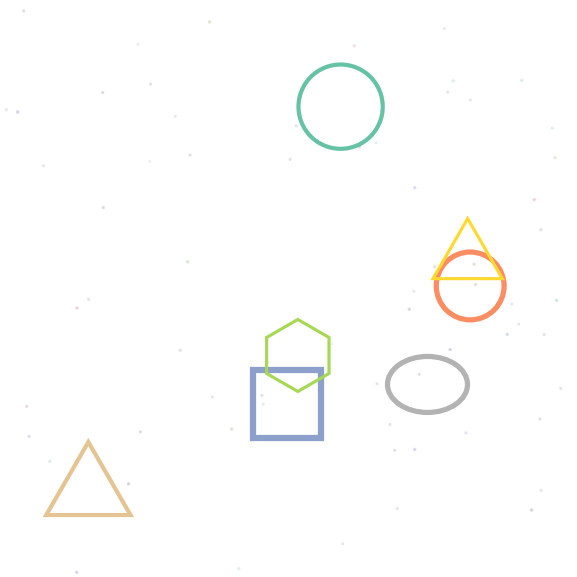[{"shape": "circle", "thickness": 2, "radius": 0.36, "center": [0.59, 0.814]}, {"shape": "circle", "thickness": 2.5, "radius": 0.29, "center": [0.814, 0.504]}, {"shape": "square", "thickness": 3, "radius": 0.3, "center": [0.497, 0.3]}, {"shape": "hexagon", "thickness": 1.5, "radius": 0.31, "center": [0.516, 0.384]}, {"shape": "triangle", "thickness": 1.5, "radius": 0.35, "center": [0.81, 0.551]}, {"shape": "triangle", "thickness": 2, "radius": 0.42, "center": [0.153, 0.149]}, {"shape": "oval", "thickness": 2.5, "radius": 0.35, "center": [0.74, 0.333]}]